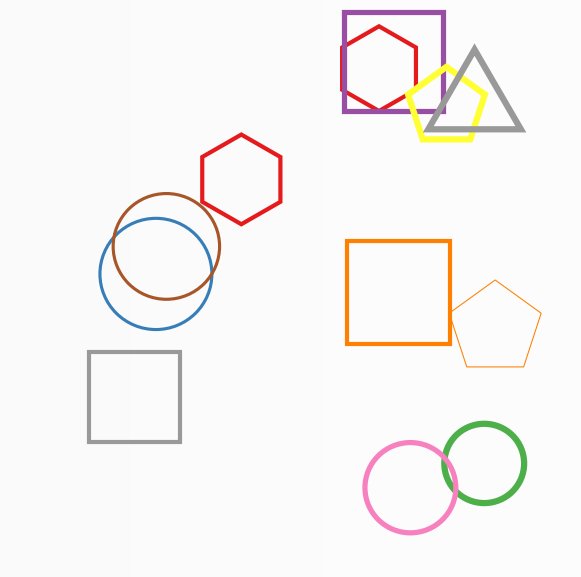[{"shape": "hexagon", "thickness": 2, "radius": 0.39, "center": [0.415, 0.688]}, {"shape": "hexagon", "thickness": 2, "radius": 0.37, "center": [0.652, 0.88]}, {"shape": "circle", "thickness": 1.5, "radius": 0.48, "center": [0.268, 0.525]}, {"shape": "circle", "thickness": 3, "radius": 0.34, "center": [0.833, 0.197]}, {"shape": "square", "thickness": 2.5, "radius": 0.43, "center": [0.676, 0.892]}, {"shape": "square", "thickness": 2, "radius": 0.44, "center": [0.686, 0.493]}, {"shape": "pentagon", "thickness": 0.5, "radius": 0.42, "center": [0.852, 0.431]}, {"shape": "pentagon", "thickness": 3, "radius": 0.35, "center": [0.768, 0.814]}, {"shape": "circle", "thickness": 1.5, "radius": 0.46, "center": [0.286, 0.572]}, {"shape": "circle", "thickness": 2.5, "radius": 0.39, "center": [0.706, 0.155]}, {"shape": "triangle", "thickness": 3, "radius": 0.46, "center": [0.816, 0.821]}, {"shape": "square", "thickness": 2, "radius": 0.39, "center": [0.232, 0.312]}]